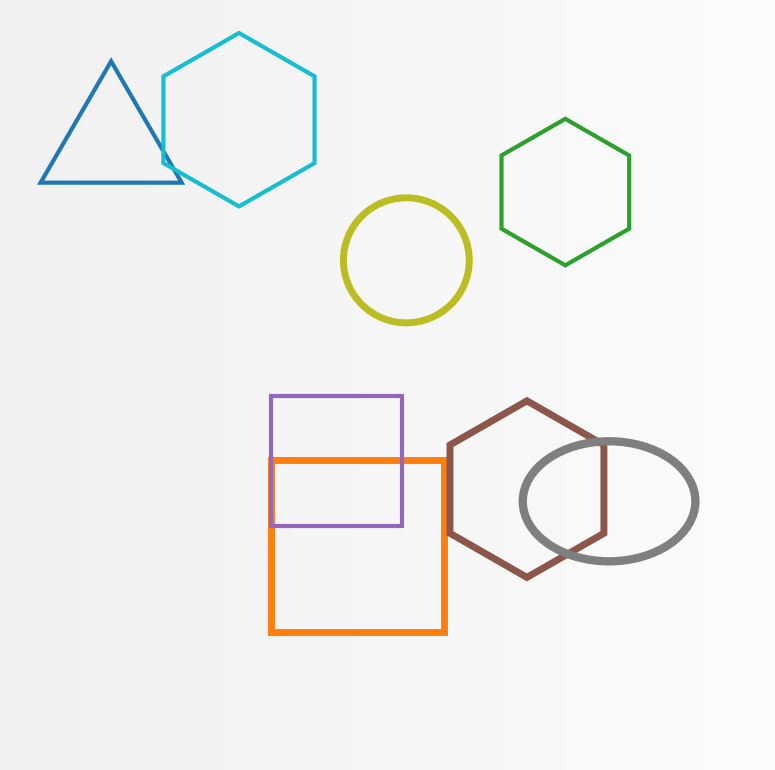[{"shape": "triangle", "thickness": 1.5, "radius": 0.53, "center": [0.143, 0.815]}, {"shape": "square", "thickness": 2.5, "radius": 0.56, "center": [0.461, 0.291]}, {"shape": "hexagon", "thickness": 1.5, "radius": 0.48, "center": [0.729, 0.751]}, {"shape": "square", "thickness": 1.5, "radius": 0.42, "center": [0.434, 0.402]}, {"shape": "hexagon", "thickness": 2.5, "radius": 0.57, "center": [0.68, 0.365]}, {"shape": "oval", "thickness": 3, "radius": 0.56, "center": [0.786, 0.349]}, {"shape": "circle", "thickness": 2.5, "radius": 0.41, "center": [0.524, 0.662]}, {"shape": "hexagon", "thickness": 1.5, "radius": 0.56, "center": [0.308, 0.845]}]